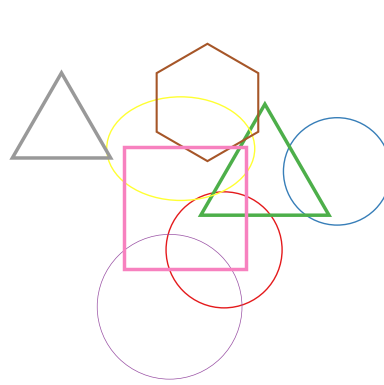[{"shape": "circle", "thickness": 1, "radius": 0.75, "center": [0.582, 0.351]}, {"shape": "circle", "thickness": 1, "radius": 0.7, "center": [0.876, 0.555]}, {"shape": "triangle", "thickness": 2.5, "radius": 0.96, "center": [0.688, 0.537]}, {"shape": "circle", "thickness": 0.5, "radius": 0.94, "center": [0.441, 0.203]}, {"shape": "oval", "thickness": 1, "radius": 0.96, "center": [0.469, 0.614]}, {"shape": "hexagon", "thickness": 1.5, "radius": 0.76, "center": [0.539, 0.734]}, {"shape": "square", "thickness": 2.5, "radius": 0.79, "center": [0.48, 0.459]}, {"shape": "triangle", "thickness": 2.5, "radius": 0.74, "center": [0.16, 0.663]}]